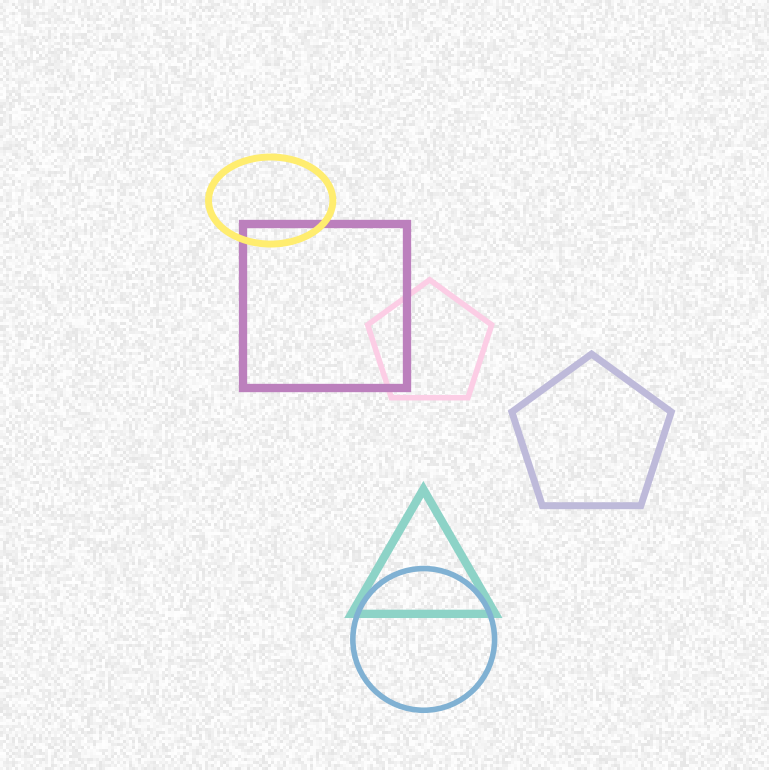[{"shape": "triangle", "thickness": 3, "radius": 0.54, "center": [0.55, 0.257]}, {"shape": "pentagon", "thickness": 2.5, "radius": 0.54, "center": [0.768, 0.431]}, {"shape": "circle", "thickness": 2, "radius": 0.46, "center": [0.55, 0.17]}, {"shape": "pentagon", "thickness": 2, "radius": 0.42, "center": [0.558, 0.552]}, {"shape": "square", "thickness": 3, "radius": 0.53, "center": [0.422, 0.602]}, {"shape": "oval", "thickness": 2.5, "radius": 0.4, "center": [0.352, 0.74]}]